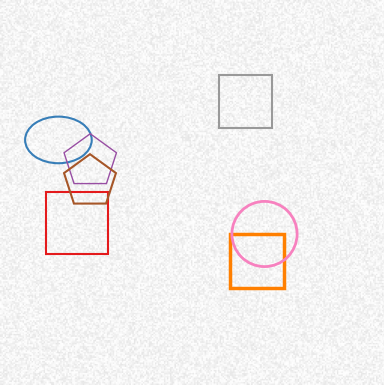[{"shape": "square", "thickness": 1.5, "radius": 0.41, "center": [0.2, 0.421]}, {"shape": "oval", "thickness": 1.5, "radius": 0.43, "center": [0.152, 0.637]}, {"shape": "pentagon", "thickness": 1, "radius": 0.36, "center": [0.234, 0.581]}, {"shape": "square", "thickness": 2.5, "radius": 0.35, "center": [0.668, 0.323]}, {"shape": "pentagon", "thickness": 1.5, "radius": 0.35, "center": [0.234, 0.529]}, {"shape": "circle", "thickness": 2, "radius": 0.42, "center": [0.687, 0.392]}, {"shape": "square", "thickness": 1.5, "radius": 0.34, "center": [0.639, 0.735]}]